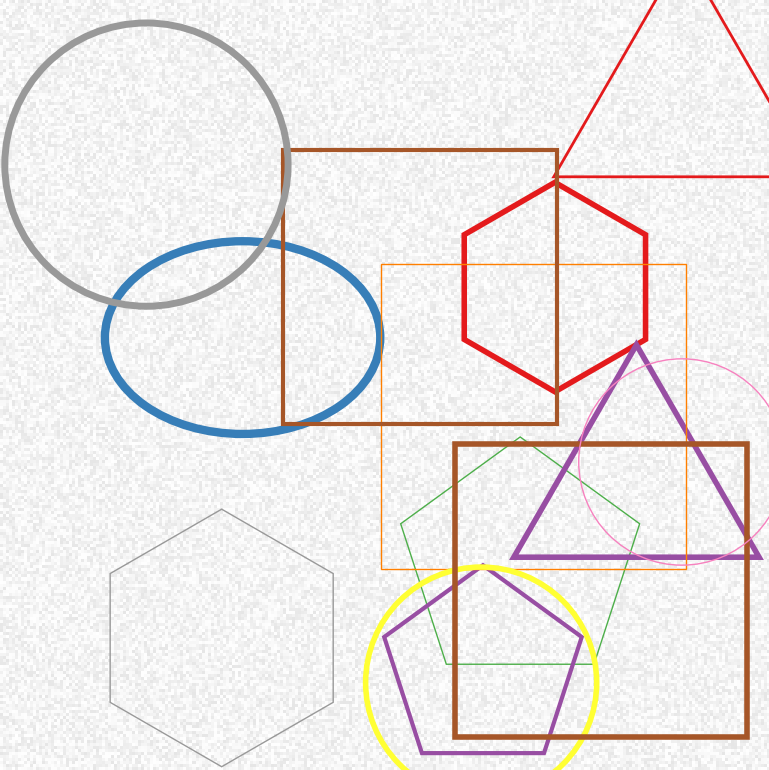[{"shape": "triangle", "thickness": 1, "radius": 0.97, "center": [0.887, 0.868]}, {"shape": "hexagon", "thickness": 2, "radius": 0.68, "center": [0.721, 0.627]}, {"shape": "oval", "thickness": 3, "radius": 0.89, "center": [0.315, 0.562]}, {"shape": "pentagon", "thickness": 0.5, "radius": 0.82, "center": [0.676, 0.269]}, {"shape": "pentagon", "thickness": 1.5, "radius": 0.67, "center": [0.627, 0.131]}, {"shape": "triangle", "thickness": 2, "radius": 0.92, "center": [0.827, 0.368]}, {"shape": "square", "thickness": 0.5, "radius": 0.99, "center": [0.693, 0.459]}, {"shape": "circle", "thickness": 2, "radius": 0.75, "center": [0.625, 0.114]}, {"shape": "square", "thickness": 1.5, "radius": 0.89, "center": [0.546, 0.627]}, {"shape": "square", "thickness": 2, "radius": 0.95, "center": [0.781, 0.233]}, {"shape": "circle", "thickness": 0.5, "radius": 0.67, "center": [0.886, 0.4]}, {"shape": "hexagon", "thickness": 0.5, "radius": 0.84, "center": [0.288, 0.172]}, {"shape": "circle", "thickness": 2.5, "radius": 0.92, "center": [0.19, 0.786]}]